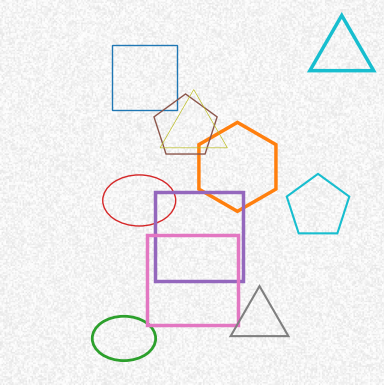[{"shape": "square", "thickness": 1, "radius": 0.42, "center": [0.375, 0.798]}, {"shape": "hexagon", "thickness": 2.5, "radius": 0.58, "center": [0.617, 0.567]}, {"shape": "oval", "thickness": 2, "radius": 0.41, "center": [0.322, 0.121]}, {"shape": "oval", "thickness": 1, "radius": 0.47, "center": [0.362, 0.479]}, {"shape": "square", "thickness": 2.5, "radius": 0.57, "center": [0.517, 0.386]}, {"shape": "pentagon", "thickness": 1, "radius": 0.43, "center": [0.482, 0.67]}, {"shape": "square", "thickness": 2.5, "radius": 0.59, "center": [0.5, 0.273]}, {"shape": "triangle", "thickness": 1.5, "radius": 0.43, "center": [0.674, 0.17]}, {"shape": "triangle", "thickness": 0.5, "radius": 0.5, "center": [0.503, 0.667]}, {"shape": "triangle", "thickness": 2.5, "radius": 0.48, "center": [0.888, 0.864]}, {"shape": "pentagon", "thickness": 1.5, "radius": 0.43, "center": [0.826, 0.463]}]